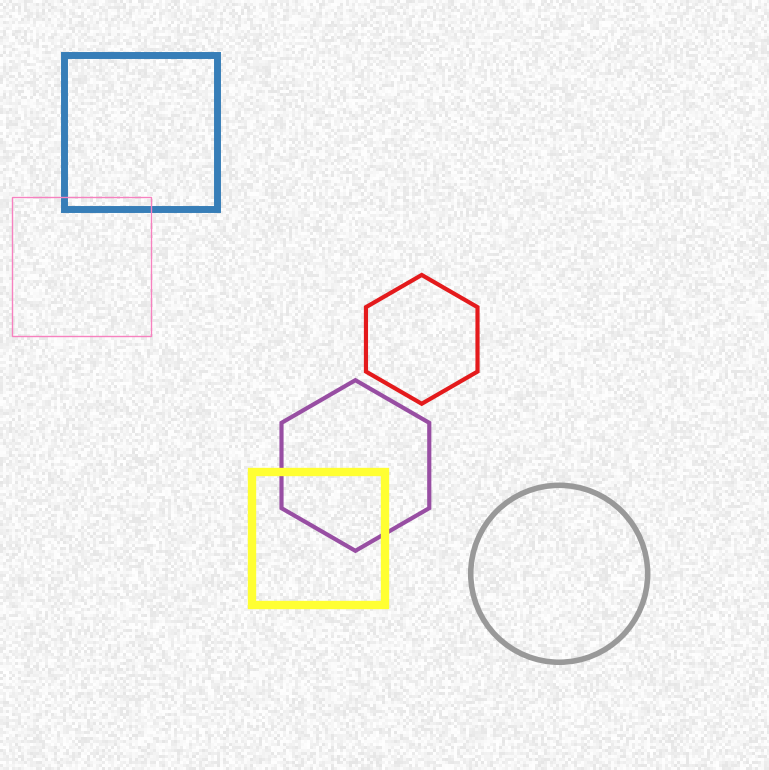[{"shape": "hexagon", "thickness": 1.5, "radius": 0.42, "center": [0.548, 0.559]}, {"shape": "square", "thickness": 2.5, "radius": 0.5, "center": [0.182, 0.829]}, {"shape": "hexagon", "thickness": 1.5, "radius": 0.55, "center": [0.462, 0.395]}, {"shape": "square", "thickness": 3, "radius": 0.43, "center": [0.414, 0.3]}, {"shape": "square", "thickness": 0.5, "radius": 0.45, "center": [0.106, 0.654]}, {"shape": "circle", "thickness": 2, "radius": 0.57, "center": [0.726, 0.255]}]